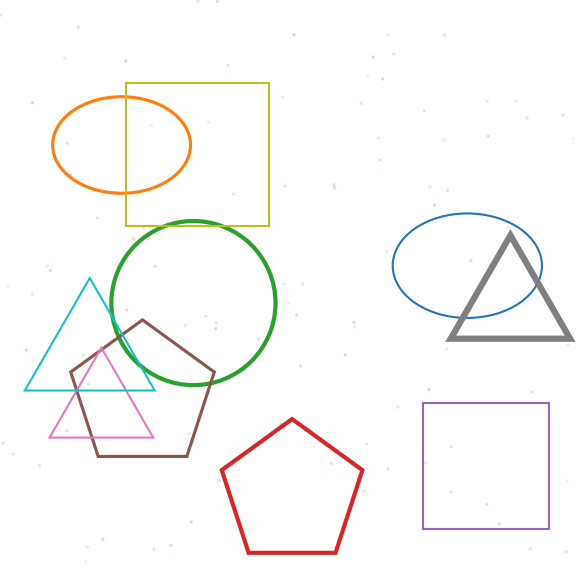[{"shape": "oval", "thickness": 1, "radius": 0.65, "center": [0.809, 0.539]}, {"shape": "oval", "thickness": 1.5, "radius": 0.6, "center": [0.211, 0.748]}, {"shape": "circle", "thickness": 2, "radius": 0.71, "center": [0.335, 0.474]}, {"shape": "pentagon", "thickness": 2, "radius": 0.64, "center": [0.506, 0.145]}, {"shape": "square", "thickness": 1, "radius": 0.55, "center": [0.841, 0.192]}, {"shape": "pentagon", "thickness": 1.5, "radius": 0.65, "center": [0.247, 0.315]}, {"shape": "triangle", "thickness": 1, "radius": 0.52, "center": [0.176, 0.293]}, {"shape": "triangle", "thickness": 3, "radius": 0.6, "center": [0.884, 0.472]}, {"shape": "square", "thickness": 1, "radius": 0.62, "center": [0.343, 0.731]}, {"shape": "triangle", "thickness": 1, "radius": 0.65, "center": [0.155, 0.388]}]